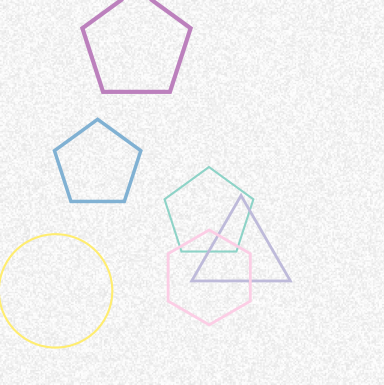[{"shape": "pentagon", "thickness": 1.5, "radius": 0.61, "center": [0.543, 0.445]}, {"shape": "triangle", "thickness": 2, "radius": 0.74, "center": [0.626, 0.344]}, {"shape": "pentagon", "thickness": 2.5, "radius": 0.59, "center": [0.254, 0.572]}, {"shape": "hexagon", "thickness": 2, "radius": 0.62, "center": [0.543, 0.279]}, {"shape": "pentagon", "thickness": 3, "radius": 0.74, "center": [0.355, 0.881]}, {"shape": "circle", "thickness": 1.5, "radius": 0.74, "center": [0.144, 0.244]}]